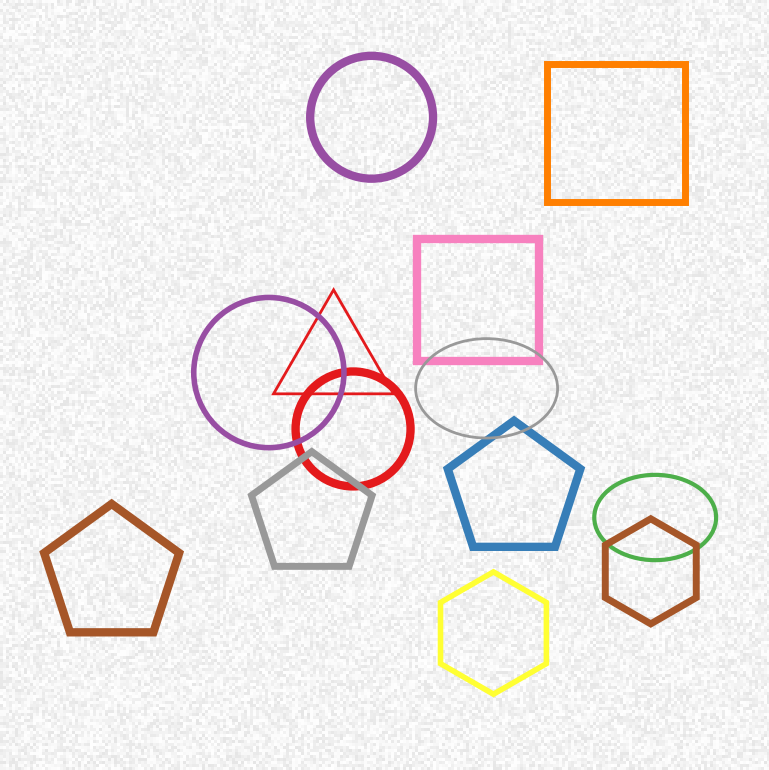[{"shape": "triangle", "thickness": 1, "radius": 0.45, "center": [0.433, 0.534]}, {"shape": "circle", "thickness": 3, "radius": 0.37, "center": [0.459, 0.443]}, {"shape": "pentagon", "thickness": 3, "radius": 0.45, "center": [0.668, 0.363]}, {"shape": "oval", "thickness": 1.5, "radius": 0.4, "center": [0.851, 0.328]}, {"shape": "circle", "thickness": 3, "radius": 0.4, "center": [0.483, 0.848]}, {"shape": "circle", "thickness": 2, "radius": 0.49, "center": [0.349, 0.516]}, {"shape": "square", "thickness": 2.5, "radius": 0.45, "center": [0.8, 0.827]}, {"shape": "hexagon", "thickness": 2, "radius": 0.4, "center": [0.641, 0.178]}, {"shape": "hexagon", "thickness": 2.5, "radius": 0.34, "center": [0.845, 0.258]}, {"shape": "pentagon", "thickness": 3, "radius": 0.46, "center": [0.145, 0.253]}, {"shape": "square", "thickness": 3, "radius": 0.39, "center": [0.621, 0.61]}, {"shape": "pentagon", "thickness": 2.5, "radius": 0.41, "center": [0.405, 0.331]}, {"shape": "oval", "thickness": 1, "radius": 0.46, "center": [0.632, 0.496]}]